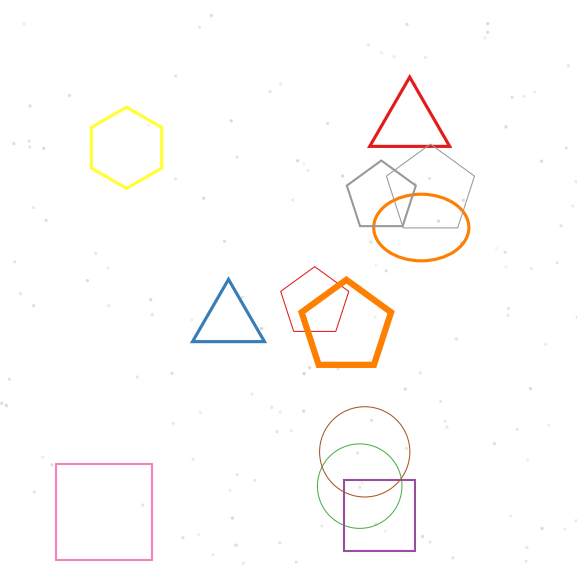[{"shape": "pentagon", "thickness": 0.5, "radius": 0.31, "center": [0.545, 0.475]}, {"shape": "triangle", "thickness": 1.5, "radius": 0.4, "center": [0.709, 0.786]}, {"shape": "triangle", "thickness": 1.5, "radius": 0.36, "center": [0.396, 0.444]}, {"shape": "circle", "thickness": 0.5, "radius": 0.37, "center": [0.623, 0.157]}, {"shape": "square", "thickness": 1, "radius": 0.31, "center": [0.658, 0.107]}, {"shape": "oval", "thickness": 1.5, "radius": 0.41, "center": [0.73, 0.605]}, {"shape": "pentagon", "thickness": 3, "radius": 0.41, "center": [0.6, 0.433]}, {"shape": "hexagon", "thickness": 1.5, "radius": 0.35, "center": [0.219, 0.743]}, {"shape": "circle", "thickness": 0.5, "radius": 0.39, "center": [0.632, 0.217]}, {"shape": "square", "thickness": 1, "radius": 0.42, "center": [0.18, 0.113]}, {"shape": "pentagon", "thickness": 0.5, "radius": 0.4, "center": [0.745, 0.669]}, {"shape": "pentagon", "thickness": 1, "radius": 0.31, "center": [0.66, 0.658]}]